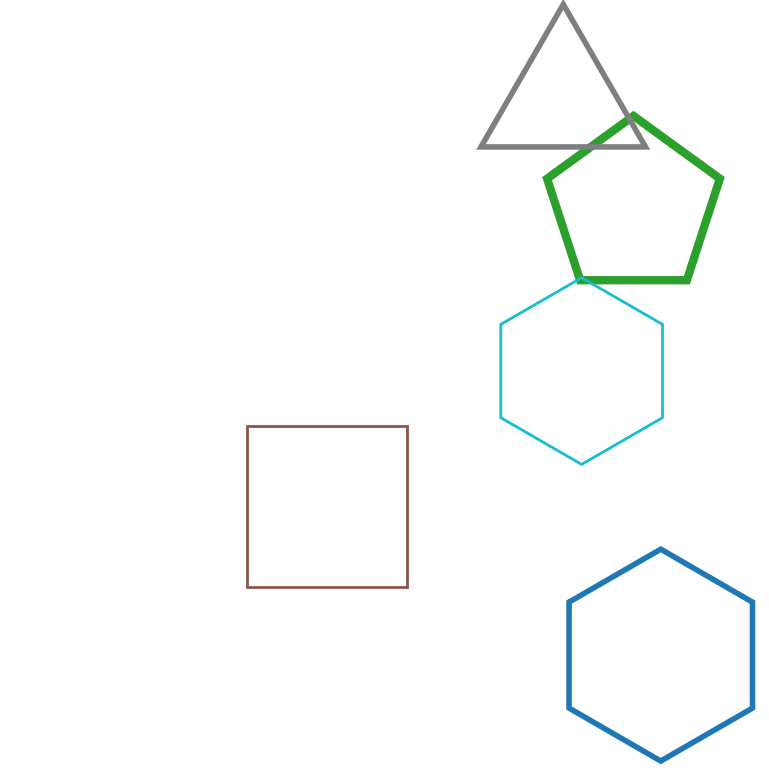[{"shape": "hexagon", "thickness": 2, "radius": 0.69, "center": [0.858, 0.149]}, {"shape": "pentagon", "thickness": 3, "radius": 0.59, "center": [0.823, 0.732]}, {"shape": "square", "thickness": 1, "radius": 0.52, "center": [0.425, 0.342]}, {"shape": "triangle", "thickness": 2, "radius": 0.62, "center": [0.732, 0.871]}, {"shape": "hexagon", "thickness": 1, "radius": 0.61, "center": [0.755, 0.518]}]